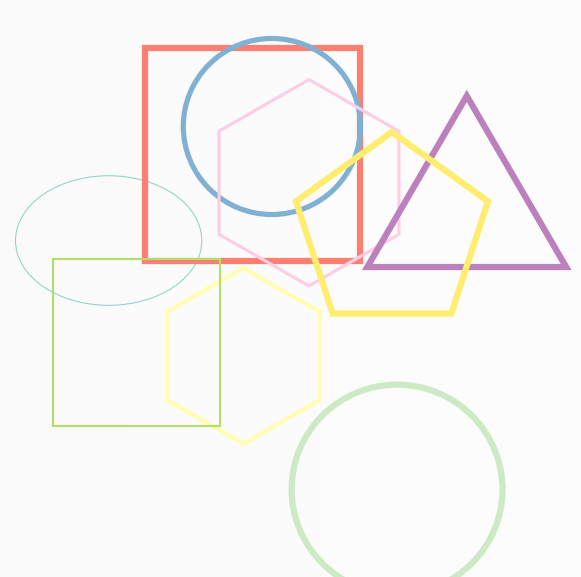[{"shape": "oval", "thickness": 0.5, "radius": 0.8, "center": [0.187, 0.583]}, {"shape": "hexagon", "thickness": 2, "radius": 0.76, "center": [0.419, 0.383]}, {"shape": "square", "thickness": 3, "radius": 0.92, "center": [0.435, 0.731]}, {"shape": "circle", "thickness": 2.5, "radius": 0.76, "center": [0.468, 0.78]}, {"shape": "square", "thickness": 1, "radius": 0.72, "center": [0.235, 0.406]}, {"shape": "hexagon", "thickness": 1.5, "radius": 0.89, "center": [0.532, 0.683]}, {"shape": "triangle", "thickness": 3, "radius": 0.99, "center": [0.803, 0.635]}, {"shape": "circle", "thickness": 3, "radius": 0.91, "center": [0.683, 0.152]}, {"shape": "pentagon", "thickness": 3, "radius": 0.87, "center": [0.674, 0.597]}]